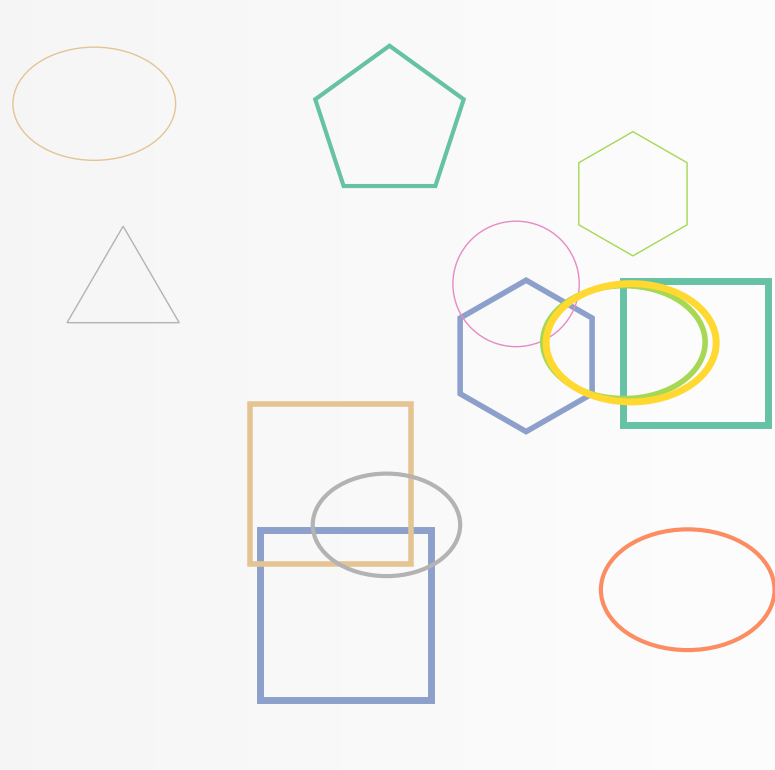[{"shape": "square", "thickness": 2.5, "radius": 0.47, "center": [0.898, 0.542]}, {"shape": "pentagon", "thickness": 1.5, "radius": 0.5, "center": [0.503, 0.84]}, {"shape": "oval", "thickness": 1.5, "radius": 0.56, "center": [0.887, 0.234]}, {"shape": "square", "thickness": 2.5, "radius": 0.55, "center": [0.446, 0.201]}, {"shape": "hexagon", "thickness": 2, "radius": 0.49, "center": [0.679, 0.538]}, {"shape": "circle", "thickness": 0.5, "radius": 0.41, "center": [0.666, 0.631]}, {"shape": "hexagon", "thickness": 0.5, "radius": 0.4, "center": [0.817, 0.748]}, {"shape": "oval", "thickness": 2, "radius": 0.52, "center": [0.805, 0.556]}, {"shape": "oval", "thickness": 2.5, "radius": 0.55, "center": [0.814, 0.555]}, {"shape": "oval", "thickness": 0.5, "radius": 0.52, "center": [0.122, 0.865]}, {"shape": "square", "thickness": 2, "radius": 0.52, "center": [0.427, 0.372]}, {"shape": "oval", "thickness": 1.5, "radius": 0.48, "center": [0.499, 0.318]}, {"shape": "triangle", "thickness": 0.5, "radius": 0.42, "center": [0.159, 0.623]}]